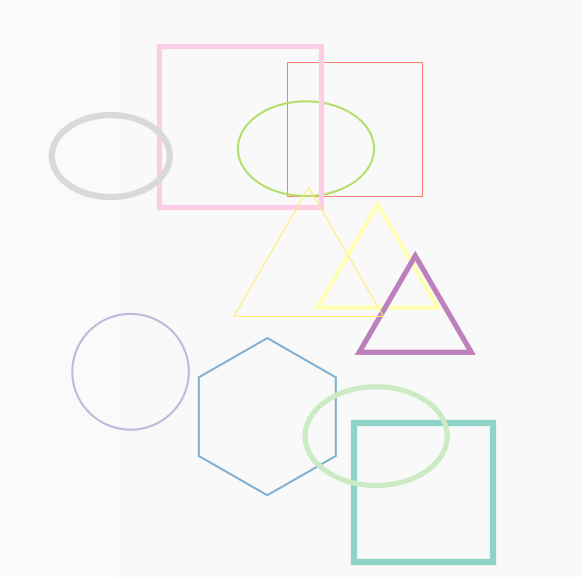[{"shape": "square", "thickness": 3, "radius": 0.6, "center": [0.729, 0.147]}, {"shape": "triangle", "thickness": 2, "radius": 0.6, "center": [0.65, 0.526]}, {"shape": "circle", "thickness": 1, "radius": 0.5, "center": [0.225, 0.355]}, {"shape": "square", "thickness": 0.5, "radius": 0.58, "center": [0.61, 0.775]}, {"shape": "hexagon", "thickness": 1, "radius": 0.68, "center": [0.46, 0.278]}, {"shape": "oval", "thickness": 1, "radius": 0.59, "center": [0.526, 0.742]}, {"shape": "square", "thickness": 2.5, "radius": 0.7, "center": [0.412, 0.779]}, {"shape": "oval", "thickness": 3, "radius": 0.51, "center": [0.191, 0.729]}, {"shape": "triangle", "thickness": 2.5, "radius": 0.56, "center": [0.714, 0.445]}, {"shape": "oval", "thickness": 2.5, "radius": 0.61, "center": [0.647, 0.244]}, {"shape": "triangle", "thickness": 0.5, "radius": 0.74, "center": [0.531, 0.526]}]